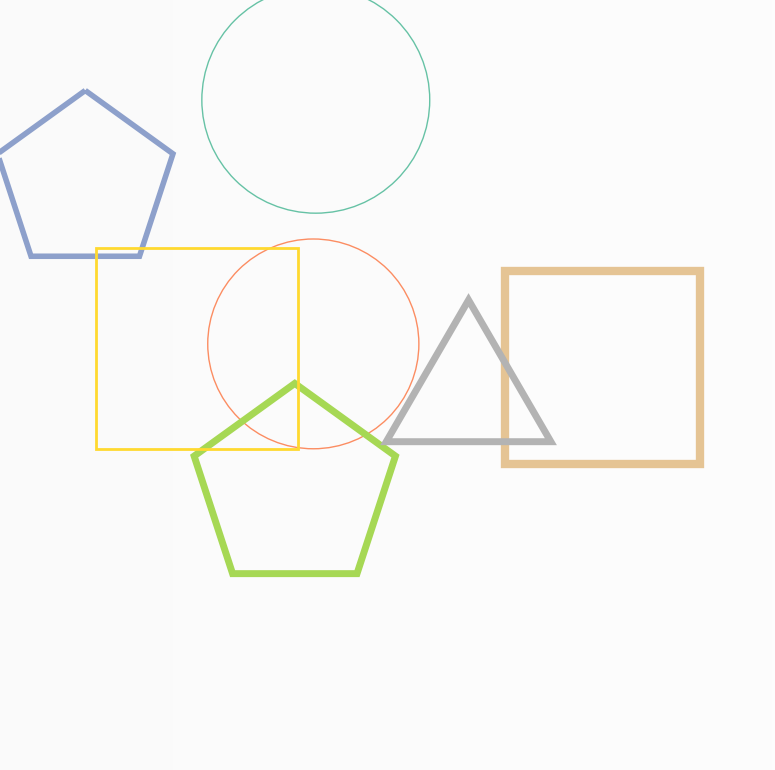[{"shape": "circle", "thickness": 0.5, "radius": 0.74, "center": [0.407, 0.87]}, {"shape": "circle", "thickness": 0.5, "radius": 0.68, "center": [0.404, 0.553]}, {"shape": "pentagon", "thickness": 2, "radius": 0.6, "center": [0.11, 0.763]}, {"shape": "pentagon", "thickness": 2.5, "radius": 0.68, "center": [0.38, 0.365]}, {"shape": "square", "thickness": 1, "radius": 0.65, "center": [0.255, 0.547]}, {"shape": "square", "thickness": 3, "radius": 0.63, "center": [0.778, 0.523]}, {"shape": "triangle", "thickness": 2.5, "radius": 0.61, "center": [0.605, 0.488]}]